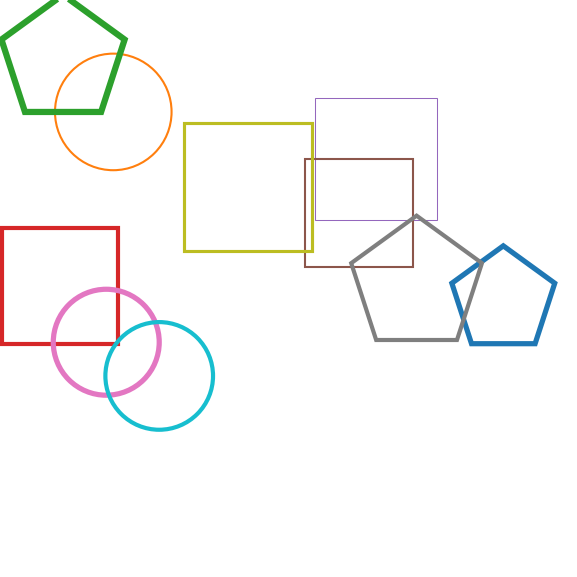[{"shape": "pentagon", "thickness": 2.5, "radius": 0.47, "center": [0.872, 0.48]}, {"shape": "circle", "thickness": 1, "radius": 0.5, "center": [0.196, 0.805]}, {"shape": "pentagon", "thickness": 3, "radius": 0.56, "center": [0.109, 0.896]}, {"shape": "square", "thickness": 2, "radius": 0.5, "center": [0.103, 0.503]}, {"shape": "square", "thickness": 0.5, "radius": 0.53, "center": [0.651, 0.724]}, {"shape": "square", "thickness": 1, "radius": 0.47, "center": [0.622, 0.63]}, {"shape": "circle", "thickness": 2.5, "radius": 0.46, "center": [0.184, 0.407]}, {"shape": "pentagon", "thickness": 2, "radius": 0.6, "center": [0.721, 0.507]}, {"shape": "square", "thickness": 1.5, "radius": 0.55, "center": [0.43, 0.675]}, {"shape": "circle", "thickness": 2, "radius": 0.47, "center": [0.276, 0.348]}]